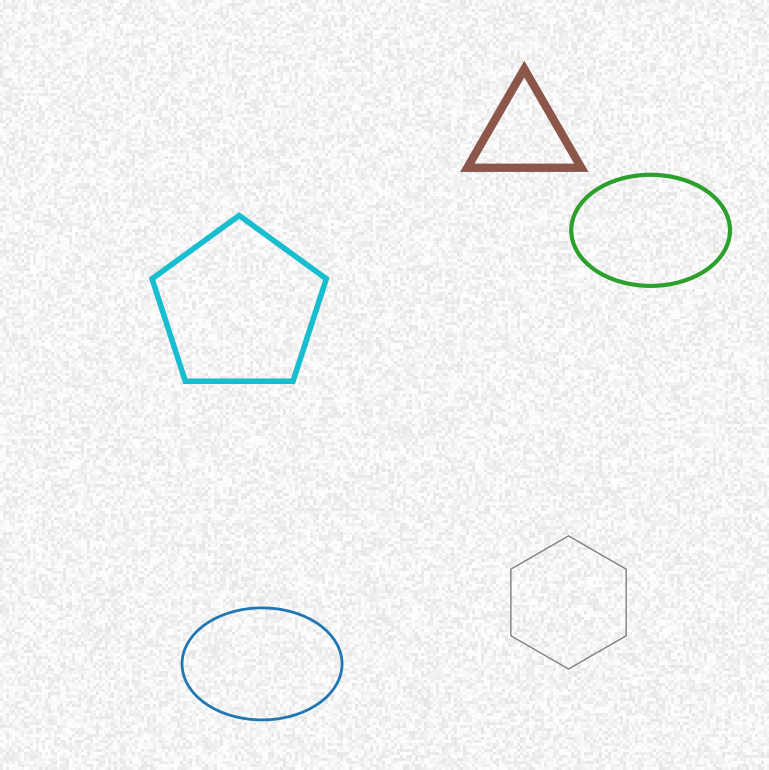[{"shape": "oval", "thickness": 1, "radius": 0.52, "center": [0.34, 0.138]}, {"shape": "oval", "thickness": 1.5, "radius": 0.52, "center": [0.845, 0.701]}, {"shape": "triangle", "thickness": 3, "radius": 0.43, "center": [0.681, 0.825]}, {"shape": "hexagon", "thickness": 0.5, "radius": 0.43, "center": [0.738, 0.218]}, {"shape": "pentagon", "thickness": 2, "radius": 0.59, "center": [0.311, 0.601]}]